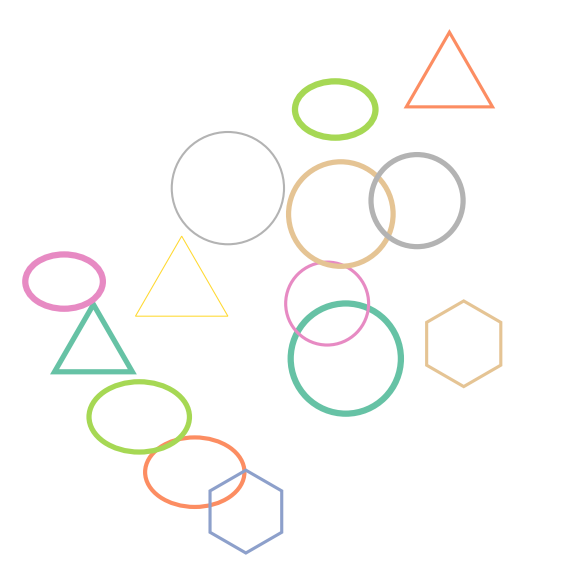[{"shape": "circle", "thickness": 3, "radius": 0.48, "center": [0.599, 0.378]}, {"shape": "triangle", "thickness": 2.5, "radius": 0.39, "center": [0.162, 0.394]}, {"shape": "oval", "thickness": 2, "radius": 0.43, "center": [0.337, 0.182]}, {"shape": "triangle", "thickness": 1.5, "radius": 0.43, "center": [0.778, 0.857]}, {"shape": "hexagon", "thickness": 1.5, "radius": 0.36, "center": [0.426, 0.113]}, {"shape": "oval", "thickness": 3, "radius": 0.34, "center": [0.111, 0.512]}, {"shape": "circle", "thickness": 1.5, "radius": 0.36, "center": [0.566, 0.473]}, {"shape": "oval", "thickness": 2.5, "radius": 0.43, "center": [0.241, 0.277]}, {"shape": "oval", "thickness": 3, "radius": 0.35, "center": [0.58, 0.81]}, {"shape": "triangle", "thickness": 0.5, "radius": 0.46, "center": [0.315, 0.498]}, {"shape": "circle", "thickness": 2.5, "radius": 0.45, "center": [0.59, 0.628]}, {"shape": "hexagon", "thickness": 1.5, "radius": 0.37, "center": [0.803, 0.404]}, {"shape": "circle", "thickness": 2.5, "radius": 0.4, "center": [0.722, 0.652]}, {"shape": "circle", "thickness": 1, "radius": 0.49, "center": [0.395, 0.673]}]